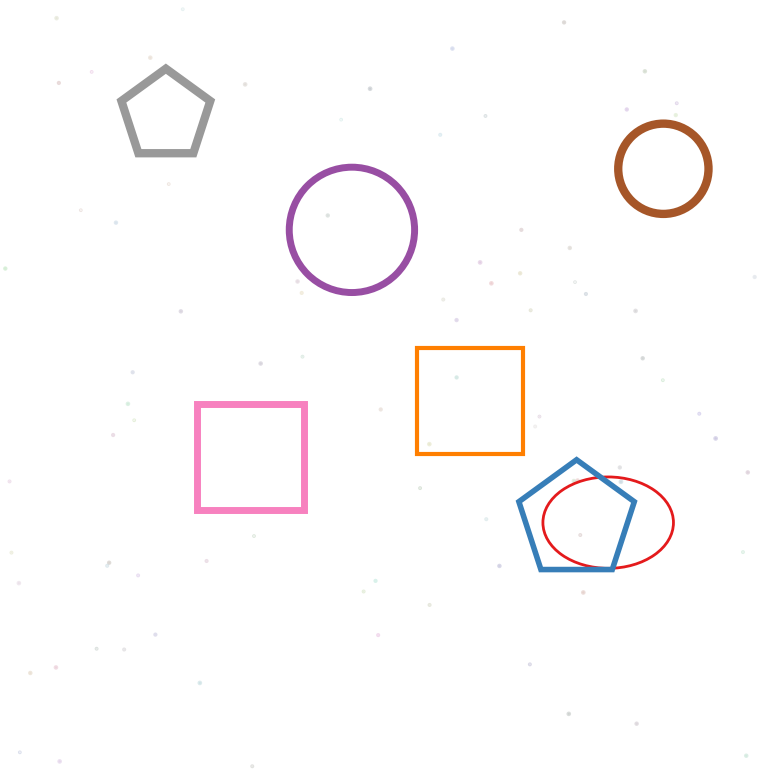[{"shape": "oval", "thickness": 1, "radius": 0.42, "center": [0.79, 0.321]}, {"shape": "pentagon", "thickness": 2, "radius": 0.39, "center": [0.749, 0.324]}, {"shape": "circle", "thickness": 2.5, "radius": 0.41, "center": [0.457, 0.701]}, {"shape": "square", "thickness": 1.5, "radius": 0.34, "center": [0.61, 0.48]}, {"shape": "circle", "thickness": 3, "radius": 0.29, "center": [0.862, 0.781]}, {"shape": "square", "thickness": 2.5, "radius": 0.34, "center": [0.325, 0.407]}, {"shape": "pentagon", "thickness": 3, "radius": 0.3, "center": [0.215, 0.85]}]